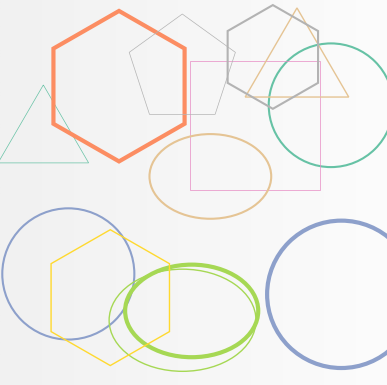[{"shape": "triangle", "thickness": 0.5, "radius": 0.68, "center": [0.112, 0.644]}, {"shape": "circle", "thickness": 1.5, "radius": 0.8, "center": [0.854, 0.727]}, {"shape": "hexagon", "thickness": 3, "radius": 0.98, "center": [0.307, 0.776]}, {"shape": "circle", "thickness": 3, "radius": 0.96, "center": [0.881, 0.236]}, {"shape": "circle", "thickness": 1.5, "radius": 0.85, "center": [0.176, 0.288]}, {"shape": "square", "thickness": 0.5, "radius": 0.84, "center": [0.658, 0.675]}, {"shape": "oval", "thickness": 1, "radius": 0.95, "center": [0.471, 0.168]}, {"shape": "oval", "thickness": 3, "radius": 0.86, "center": [0.495, 0.192]}, {"shape": "hexagon", "thickness": 1, "radius": 0.88, "center": [0.285, 0.227]}, {"shape": "oval", "thickness": 1.5, "radius": 0.79, "center": [0.543, 0.542]}, {"shape": "triangle", "thickness": 1, "radius": 0.77, "center": [0.766, 0.825]}, {"shape": "pentagon", "thickness": 0.5, "radius": 0.72, "center": [0.47, 0.819]}, {"shape": "hexagon", "thickness": 1.5, "radius": 0.67, "center": [0.704, 0.852]}]